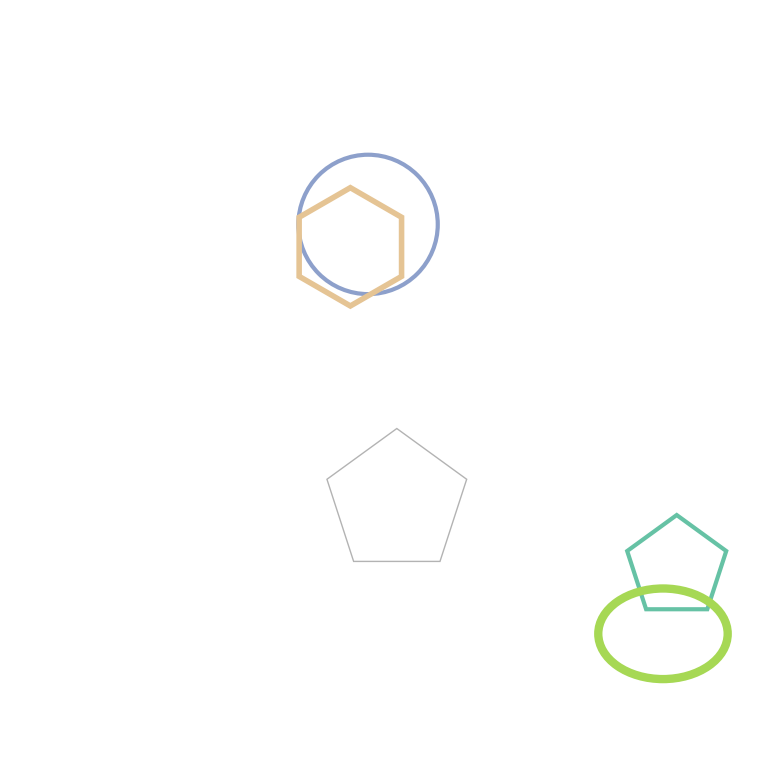[{"shape": "pentagon", "thickness": 1.5, "radius": 0.34, "center": [0.879, 0.263]}, {"shape": "circle", "thickness": 1.5, "radius": 0.45, "center": [0.478, 0.709]}, {"shape": "oval", "thickness": 3, "radius": 0.42, "center": [0.861, 0.177]}, {"shape": "hexagon", "thickness": 2, "radius": 0.38, "center": [0.455, 0.679]}, {"shape": "pentagon", "thickness": 0.5, "radius": 0.48, "center": [0.515, 0.348]}]